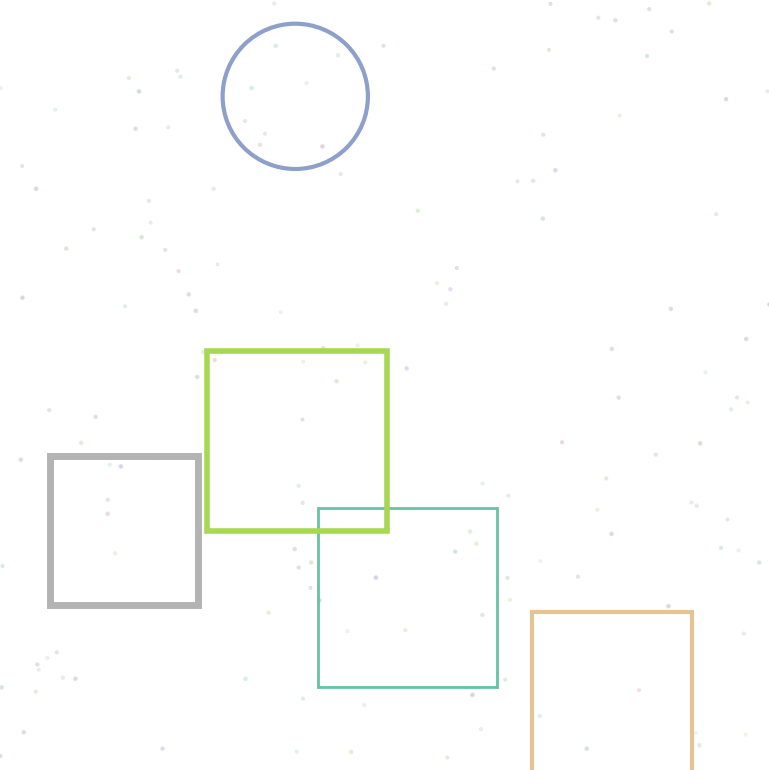[{"shape": "square", "thickness": 1, "radius": 0.58, "center": [0.529, 0.224]}, {"shape": "circle", "thickness": 1.5, "radius": 0.47, "center": [0.383, 0.875]}, {"shape": "square", "thickness": 2, "radius": 0.58, "center": [0.385, 0.427]}, {"shape": "square", "thickness": 1.5, "radius": 0.52, "center": [0.795, 0.101]}, {"shape": "square", "thickness": 2.5, "radius": 0.48, "center": [0.161, 0.311]}]